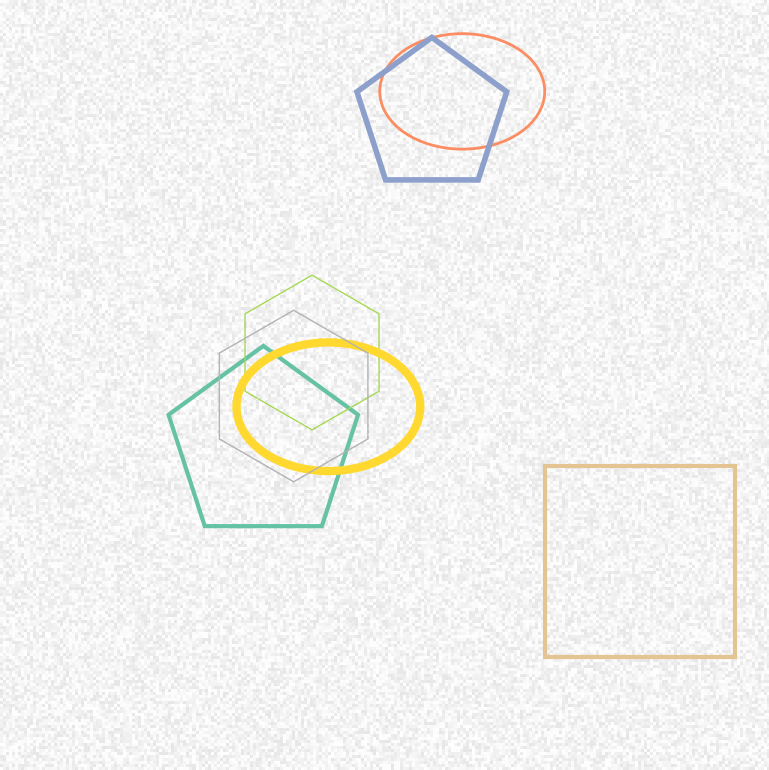[{"shape": "pentagon", "thickness": 1.5, "radius": 0.65, "center": [0.342, 0.421]}, {"shape": "oval", "thickness": 1, "radius": 0.54, "center": [0.6, 0.881]}, {"shape": "pentagon", "thickness": 2, "radius": 0.51, "center": [0.561, 0.849]}, {"shape": "hexagon", "thickness": 0.5, "radius": 0.5, "center": [0.405, 0.542]}, {"shape": "oval", "thickness": 3, "radius": 0.6, "center": [0.426, 0.472]}, {"shape": "square", "thickness": 1.5, "radius": 0.62, "center": [0.831, 0.271]}, {"shape": "hexagon", "thickness": 0.5, "radius": 0.56, "center": [0.381, 0.486]}]